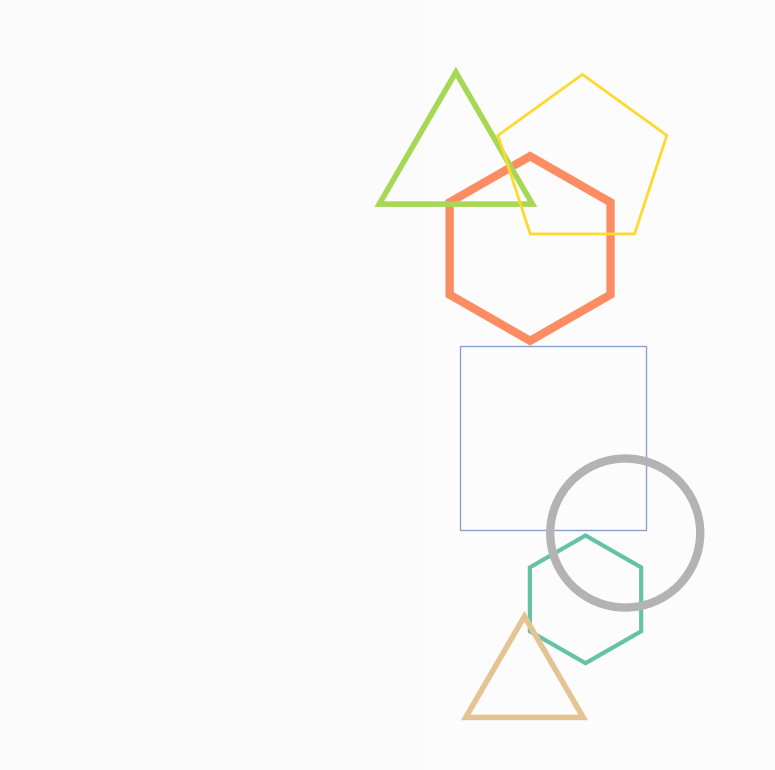[{"shape": "hexagon", "thickness": 1.5, "radius": 0.41, "center": [0.756, 0.222]}, {"shape": "hexagon", "thickness": 3, "radius": 0.6, "center": [0.684, 0.677]}, {"shape": "square", "thickness": 0.5, "radius": 0.6, "center": [0.714, 0.431]}, {"shape": "triangle", "thickness": 2, "radius": 0.57, "center": [0.588, 0.792]}, {"shape": "pentagon", "thickness": 1, "radius": 0.57, "center": [0.752, 0.789]}, {"shape": "triangle", "thickness": 2, "radius": 0.44, "center": [0.677, 0.112]}, {"shape": "circle", "thickness": 3, "radius": 0.48, "center": [0.807, 0.308]}]